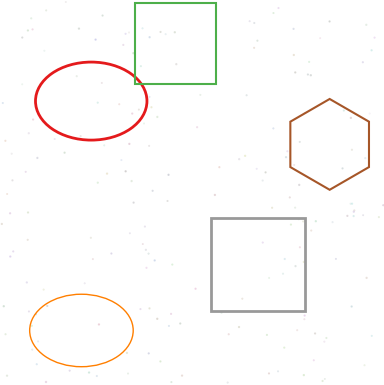[{"shape": "oval", "thickness": 2, "radius": 0.72, "center": [0.237, 0.737]}, {"shape": "square", "thickness": 1.5, "radius": 0.52, "center": [0.455, 0.888]}, {"shape": "oval", "thickness": 1, "radius": 0.67, "center": [0.212, 0.142]}, {"shape": "hexagon", "thickness": 1.5, "radius": 0.59, "center": [0.856, 0.625]}, {"shape": "square", "thickness": 2, "radius": 0.61, "center": [0.67, 0.313]}]